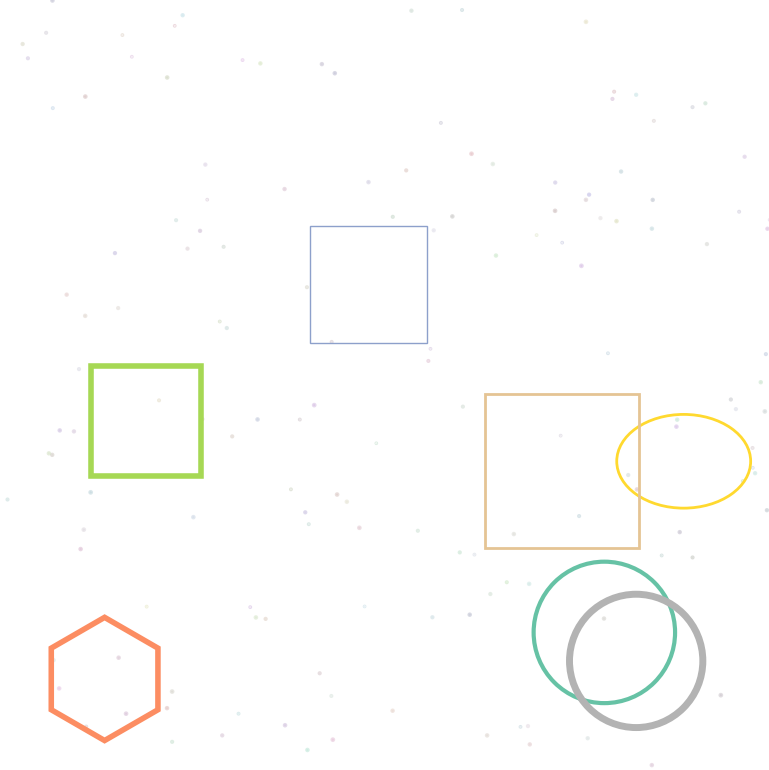[{"shape": "circle", "thickness": 1.5, "radius": 0.46, "center": [0.785, 0.179]}, {"shape": "hexagon", "thickness": 2, "radius": 0.4, "center": [0.136, 0.118]}, {"shape": "square", "thickness": 0.5, "radius": 0.38, "center": [0.479, 0.631]}, {"shape": "square", "thickness": 2, "radius": 0.36, "center": [0.189, 0.453]}, {"shape": "oval", "thickness": 1, "radius": 0.43, "center": [0.888, 0.401]}, {"shape": "square", "thickness": 1, "radius": 0.5, "center": [0.73, 0.388]}, {"shape": "circle", "thickness": 2.5, "radius": 0.43, "center": [0.826, 0.142]}]